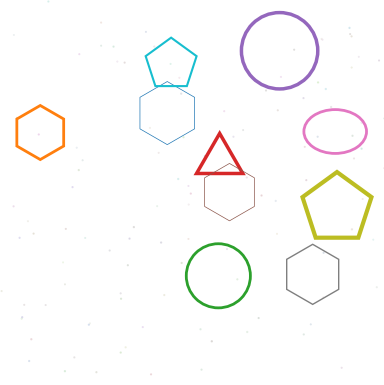[{"shape": "hexagon", "thickness": 0.5, "radius": 0.41, "center": [0.434, 0.706]}, {"shape": "hexagon", "thickness": 2, "radius": 0.35, "center": [0.105, 0.656]}, {"shape": "circle", "thickness": 2, "radius": 0.42, "center": [0.567, 0.284]}, {"shape": "triangle", "thickness": 2.5, "radius": 0.35, "center": [0.571, 0.584]}, {"shape": "circle", "thickness": 2.5, "radius": 0.5, "center": [0.726, 0.868]}, {"shape": "hexagon", "thickness": 0.5, "radius": 0.37, "center": [0.596, 0.501]}, {"shape": "oval", "thickness": 2, "radius": 0.41, "center": [0.871, 0.658]}, {"shape": "hexagon", "thickness": 1, "radius": 0.39, "center": [0.812, 0.287]}, {"shape": "pentagon", "thickness": 3, "radius": 0.47, "center": [0.875, 0.459]}, {"shape": "pentagon", "thickness": 1.5, "radius": 0.35, "center": [0.444, 0.833]}]